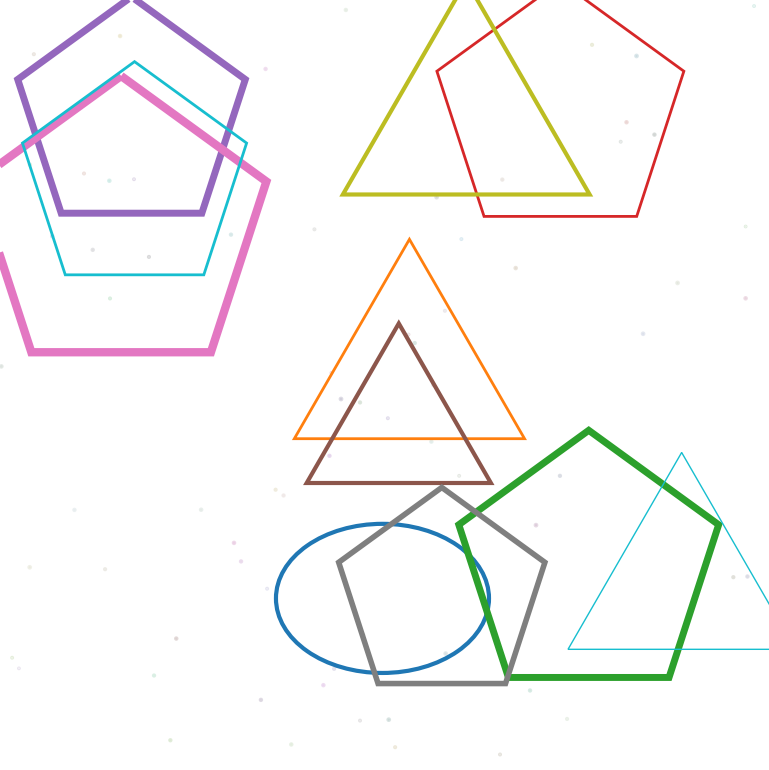[{"shape": "oval", "thickness": 1.5, "radius": 0.69, "center": [0.497, 0.223]}, {"shape": "triangle", "thickness": 1, "radius": 0.86, "center": [0.532, 0.517]}, {"shape": "pentagon", "thickness": 2.5, "radius": 0.89, "center": [0.765, 0.264]}, {"shape": "pentagon", "thickness": 1, "radius": 0.84, "center": [0.728, 0.855]}, {"shape": "pentagon", "thickness": 2.5, "radius": 0.78, "center": [0.171, 0.849]}, {"shape": "triangle", "thickness": 1.5, "radius": 0.69, "center": [0.518, 0.442]}, {"shape": "pentagon", "thickness": 3, "radius": 0.99, "center": [0.157, 0.703]}, {"shape": "pentagon", "thickness": 2, "radius": 0.7, "center": [0.574, 0.226]}, {"shape": "triangle", "thickness": 1.5, "radius": 0.93, "center": [0.606, 0.84]}, {"shape": "pentagon", "thickness": 1, "radius": 0.77, "center": [0.175, 0.767]}, {"shape": "triangle", "thickness": 0.5, "radius": 0.85, "center": [0.885, 0.242]}]